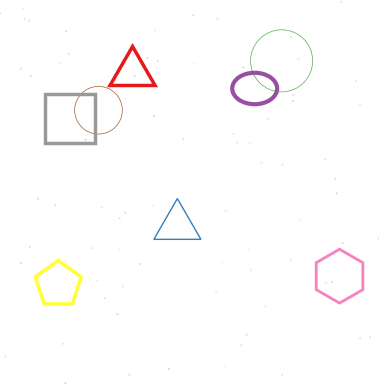[{"shape": "triangle", "thickness": 2.5, "radius": 0.34, "center": [0.344, 0.812]}, {"shape": "triangle", "thickness": 1, "radius": 0.35, "center": [0.461, 0.414]}, {"shape": "circle", "thickness": 0.5, "radius": 0.4, "center": [0.732, 0.842]}, {"shape": "oval", "thickness": 3, "radius": 0.29, "center": [0.662, 0.77]}, {"shape": "pentagon", "thickness": 2.5, "radius": 0.31, "center": [0.151, 0.261]}, {"shape": "circle", "thickness": 0.5, "radius": 0.31, "center": [0.256, 0.714]}, {"shape": "hexagon", "thickness": 2, "radius": 0.35, "center": [0.882, 0.283]}, {"shape": "square", "thickness": 2.5, "radius": 0.32, "center": [0.182, 0.693]}]